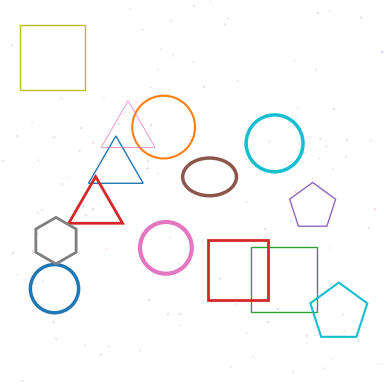[{"shape": "circle", "thickness": 2.5, "radius": 0.31, "center": [0.142, 0.25]}, {"shape": "triangle", "thickness": 1, "radius": 0.41, "center": [0.301, 0.565]}, {"shape": "circle", "thickness": 1.5, "radius": 0.41, "center": [0.425, 0.67]}, {"shape": "square", "thickness": 1, "radius": 0.43, "center": [0.738, 0.274]}, {"shape": "triangle", "thickness": 2, "radius": 0.4, "center": [0.248, 0.46]}, {"shape": "square", "thickness": 2, "radius": 0.39, "center": [0.619, 0.299]}, {"shape": "pentagon", "thickness": 1, "radius": 0.31, "center": [0.812, 0.463]}, {"shape": "oval", "thickness": 2.5, "radius": 0.35, "center": [0.544, 0.541]}, {"shape": "triangle", "thickness": 0.5, "radius": 0.4, "center": [0.333, 0.658]}, {"shape": "circle", "thickness": 3, "radius": 0.34, "center": [0.431, 0.356]}, {"shape": "hexagon", "thickness": 2, "radius": 0.3, "center": [0.145, 0.375]}, {"shape": "square", "thickness": 1, "radius": 0.42, "center": [0.138, 0.85]}, {"shape": "pentagon", "thickness": 1.5, "radius": 0.39, "center": [0.88, 0.188]}, {"shape": "circle", "thickness": 2.5, "radius": 0.37, "center": [0.713, 0.628]}]